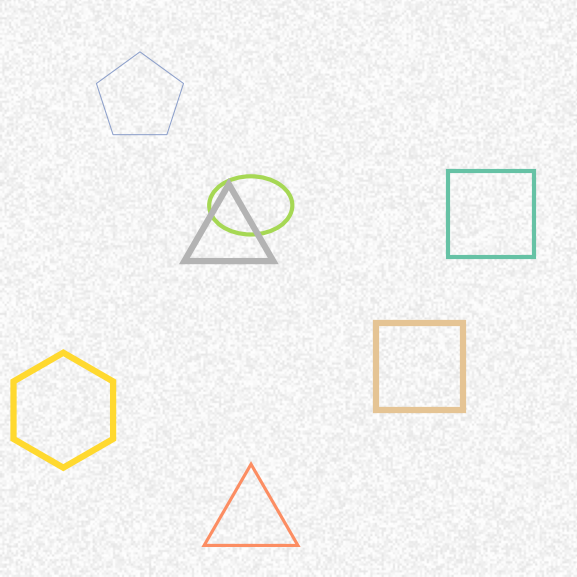[{"shape": "square", "thickness": 2, "radius": 0.37, "center": [0.85, 0.628]}, {"shape": "triangle", "thickness": 1.5, "radius": 0.47, "center": [0.435, 0.102]}, {"shape": "pentagon", "thickness": 0.5, "radius": 0.4, "center": [0.242, 0.83]}, {"shape": "oval", "thickness": 2, "radius": 0.36, "center": [0.434, 0.643]}, {"shape": "hexagon", "thickness": 3, "radius": 0.5, "center": [0.11, 0.289]}, {"shape": "square", "thickness": 3, "radius": 0.38, "center": [0.727, 0.364]}, {"shape": "triangle", "thickness": 3, "radius": 0.44, "center": [0.396, 0.591]}]